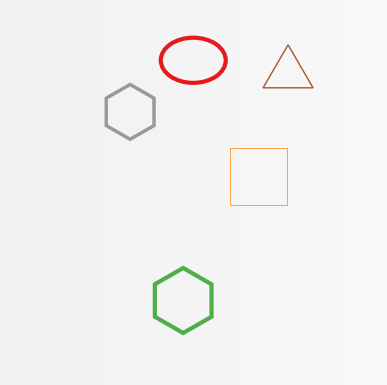[{"shape": "oval", "thickness": 3, "radius": 0.42, "center": [0.499, 0.843]}, {"shape": "hexagon", "thickness": 3, "radius": 0.42, "center": [0.473, 0.219]}, {"shape": "square", "thickness": 0.5, "radius": 0.37, "center": [0.667, 0.541]}, {"shape": "triangle", "thickness": 1, "radius": 0.37, "center": [0.743, 0.809]}, {"shape": "hexagon", "thickness": 2.5, "radius": 0.36, "center": [0.336, 0.709]}]